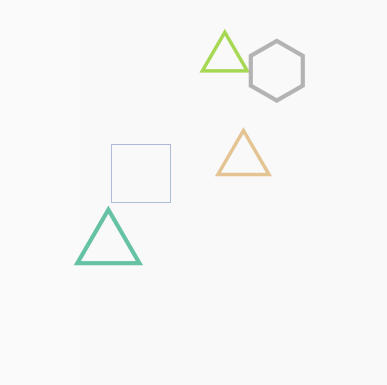[{"shape": "triangle", "thickness": 3, "radius": 0.46, "center": [0.28, 0.363]}, {"shape": "square", "thickness": 0.5, "radius": 0.38, "center": [0.362, 0.55]}, {"shape": "triangle", "thickness": 2.5, "radius": 0.33, "center": [0.58, 0.849]}, {"shape": "triangle", "thickness": 2.5, "radius": 0.38, "center": [0.628, 0.585]}, {"shape": "hexagon", "thickness": 3, "radius": 0.39, "center": [0.714, 0.816]}]